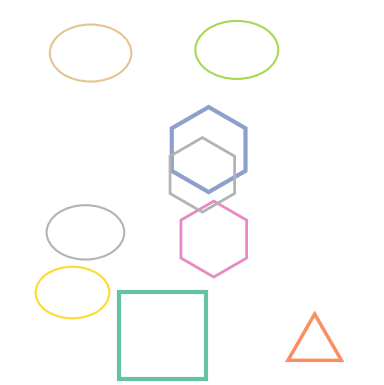[{"shape": "square", "thickness": 3, "radius": 0.56, "center": [0.422, 0.129]}, {"shape": "triangle", "thickness": 2.5, "radius": 0.4, "center": [0.817, 0.104]}, {"shape": "hexagon", "thickness": 3, "radius": 0.55, "center": [0.542, 0.611]}, {"shape": "hexagon", "thickness": 2, "radius": 0.49, "center": [0.555, 0.379]}, {"shape": "oval", "thickness": 1.5, "radius": 0.54, "center": [0.615, 0.87]}, {"shape": "oval", "thickness": 1.5, "radius": 0.48, "center": [0.188, 0.24]}, {"shape": "oval", "thickness": 1.5, "radius": 0.53, "center": [0.235, 0.862]}, {"shape": "hexagon", "thickness": 2, "radius": 0.48, "center": [0.526, 0.546]}, {"shape": "oval", "thickness": 1.5, "radius": 0.5, "center": [0.222, 0.396]}]